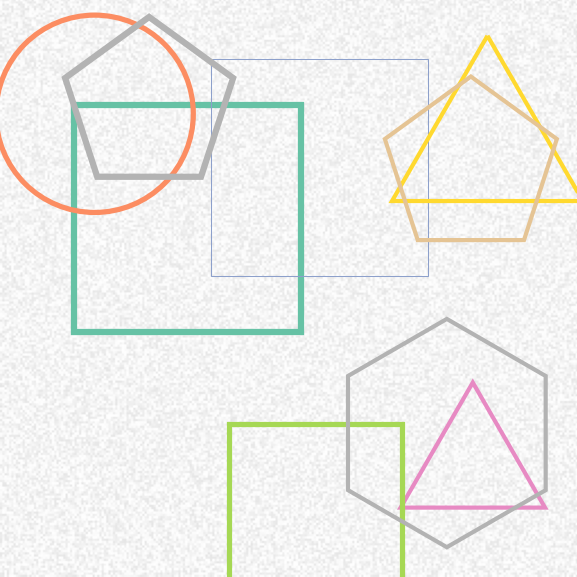[{"shape": "square", "thickness": 3, "radius": 0.98, "center": [0.325, 0.62]}, {"shape": "circle", "thickness": 2.5, "radius": 0.85, "center": [0.164, 0.802]}, {"shape": "square", "thickness": 0.5, "radius": 0.94, "center": [0.553, 0.709]}, {"shape": "triangle", "thickness": 2, "radius": 0.72, "center": [0.819, 0.192]}, {"shape": "square", "thickness": 2.5, "radius": 0.75, "center": [0.547, 0.116]}, {"shape": "triangle", "thickness": 2, "radius": 0.95, "center": [0.844, 0.746]}, {"shape": "pentagon", "thickness": 2, "radius": 0.78, "center": [0.815, 0.71]}, {"shape": "pentagon", "thickness": 3, "radius": 0.76, "center": [0.258, 0.817]}, {"shape": "hexagon", "thickness": 2, "radius": 0.99, "center": [0.774, 0.249]}]